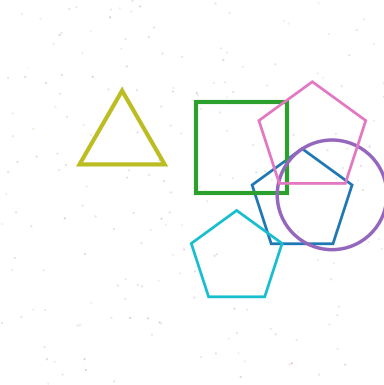[{"shape": "pentagon", "thickness": 2, "radius": 0.68, "center": [0.785, 0.477]}, {"shape": "square", "thickness": 3, "radius": 0.59, "center": [0.627, 0.617]}, {"shape": "circle", "thickness": 2.5, "radius": 0.71, "center": [0.862, 0.494]}, {"shape": "pentagon", "thickness": 2, "radius": 0.73, "center": [0.811, 0.642]}, {"shape": "triangle", "thickness": 3, "radius": 0.64, "center": [0.317, 0.637]}, {"shape": "pentagon", "thickness": 2, "radius": 0.62, "center": [0.615, 0.329]}]